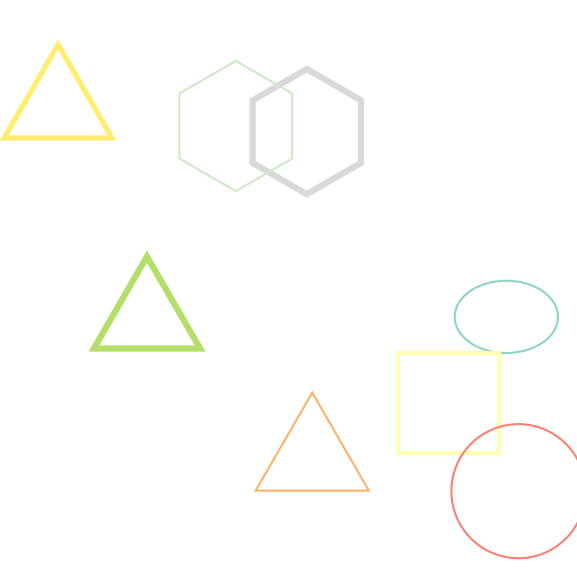[{"shape": "oval", "thickness": 1, "radius": 0.45, "center": [0.877, 0.45]}, {"shape": "square", "thickness": 2, "radius": 0.43, "center": [0.777, 0.301]}, {"shape": "circle", "thickness": 1, "radius": 0.58, "center": [0.898, 0.149]}, {"shape": "triangle", "thickness": 1, "radius": 0.57, "center": [0.541, 0.206]}, {"shape": "triangle", "thickness": 3, "radius": 0.53, "center": [0.255, 0.449]}, {"shape": "hexagon", "thickness": 3, "radius": 0.54, "center": [0.531, 0.771]}, {"shape": "hexagon", "thickness": 1, "radius": 0.56, "center": [0.408, 0.781]}, {"shape": "triangle", "thickness": 2.5, "radius": 0.54, "center": [0.101, 0.814]}]